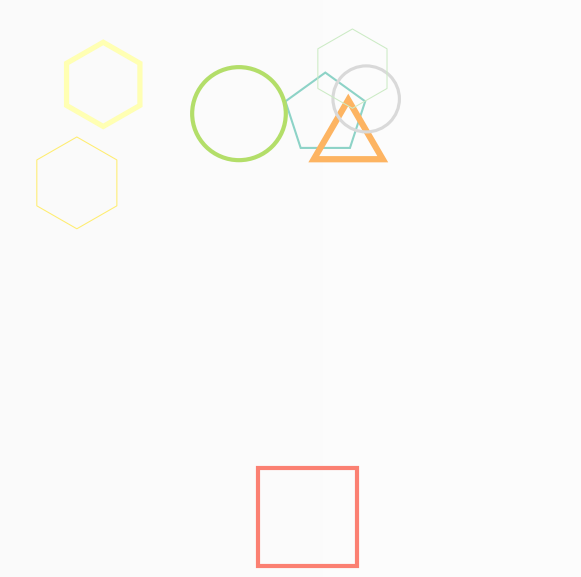[{"shape": "pentagon", "thickness": 1, "radius": 0.36, "center": [0.56, 0.801]}, {"shape": "hexagon", "thickness": 2.5, "radius": 0.36, "center": [0.178, 0.853]}, {"shape": "square", "thickness": 2, "radius": 0.42, "center": [0.529, 0.104]}, {"shape": "triangle", "thickness": 3, "radius": 0.34, "center": [0.599, 0.758]}, {"shape": "circle", "thickness": 2, "radius": 0.4, "center": [0.411, 0.802]}, {"shape": "circle", "thickness": 1.5, "radius": 0.29, "center": [0.63, 0.828]}, {"shape": "hexagon", "thickness": 0.5, "radius": 0.34, "center": [0.606, 0.88]}, {"shape": "hexagon", "thickness": 0.5, "radius": 0.4, "center": [0.132, 0.682]}]